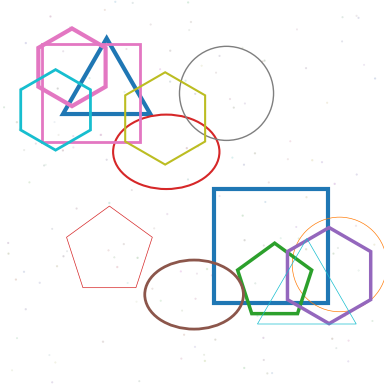[{"shape": "triangle", "thickness": 3, "radius": 0.66, "center": [0.277, 0.769]}, {"shape": "square", "thickness": 3, "radius": 0.74, "center": [0.704, 0.36]}, {"shape": "circle", "thickness": 0.5, "radius": 0.61, "center": [0.882, 0.313]}, {"shape": "pentagon", "thickness": 2.5, "radius": 0.51, "center": [0.713, 0.267]}, {"shape": "pentagon", "thickness": 0.5, "radius": 0.59, "center": [0.284, 0.348]}, {"shape": "oval", "thickness": 1.5, "radius": 0.69, "center": [0.432, 0.606]}, {"shape": "hexagon", "thickness": 2.5, "radius": 0.62, "center": [0.855, 0.284]}, {"shape": "oval", "thickness": 2, "radius": 0.64, "center": [0.504, 0.235]}, {"shape": "square", "thickness": 2, "radius": 0.64, "center": [0.237, 0.758]}, {"shape": "hexagon", "thickness": 3, "radius": 0.5, "center": [0.187, 0.825]}, {"shape": "circle", "thickness": 1, "radius": 0.61, "center": [0.588, 0.757]}, {"shape": "hexagon", "thickness": 1.5, "radius": 0.6, "center": [0.429, 0.692]}, {"shape": "triangle", "thickness": 0.5, "radius": 0.74, "center": [0.797, 0.233]}, {"shape": "hexagon", "thickness": 2, "radius": 0.52, "center": [0.144, 0.715]}]